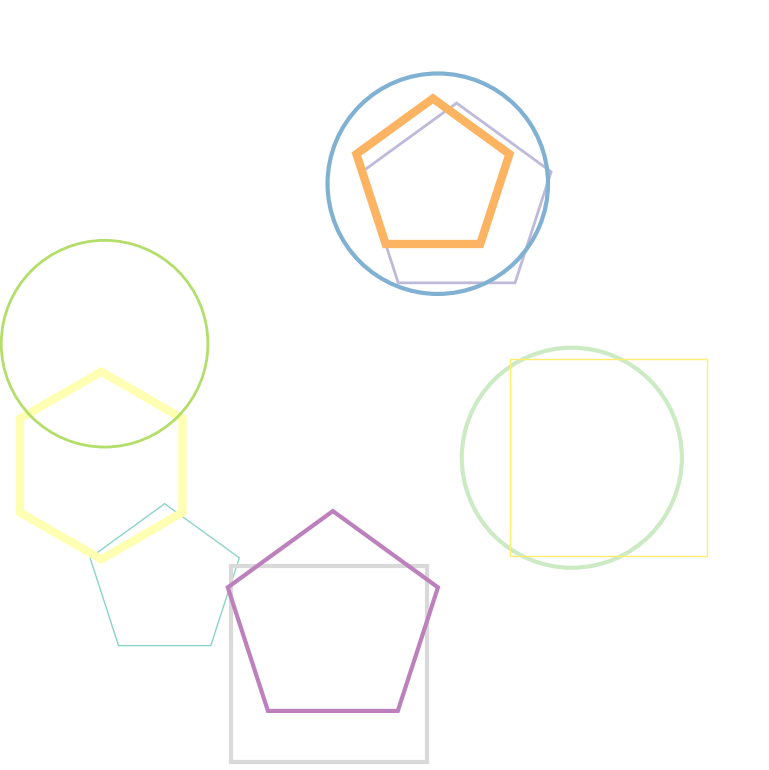[{"shape": "pentagon", "thickness": 0.5, "radius": 0.51, "center": [0.214, 0.244]}, {"shape": "hexagon", "thickness": 3, "radius": 0.61, "center": [0.131, 0.395]}, {"shape": "pentagon", "thickness": 1, "radius": 0.65, "center": [0.593, 0.737]}, {"shape": "circle", "thickness": 1.5, "radius": 0.72, "center": [0.569, 0.761]}, {"shape": "pentagon", "thickness": 3, "radius": 0.52, "center": [0.562, 0.768]}, {"shape": "circle", "thickness": 1, "radius": 0.67, "center": [0.136, 0.554]}, {"shape": "square", "thickness": 1.5, "radius": 0.63, "center": [0.427, 0.138]}, {"shape": "pentagon", "thickness": 1.5, "radius": 0.72, "center": [0.432, 0.193]}, {"shape": "circle", "thickness": 1.5, "radius": 0.71, "center": [0.743, 0.406]}, {"shape": "square", "thickness": 0.5, "radius": 0.64, "center": [0.79, 0.406]}]